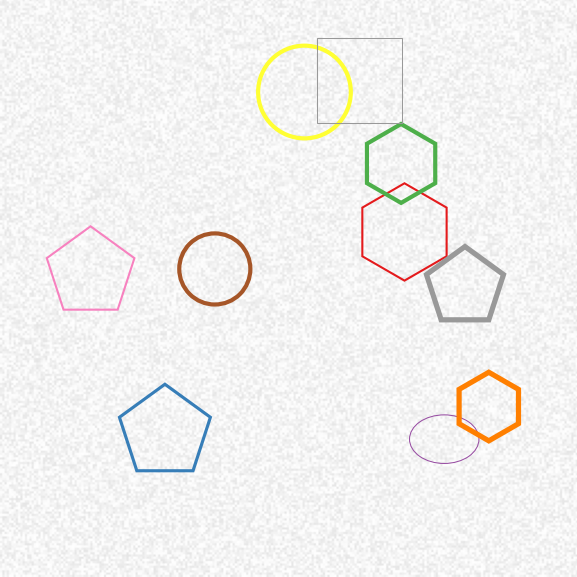[{"shape": "hexagon", "thickness": 1, "radius": 0.42, "center": [0.7, 0.597]}, {"shape": "pentagon", "thickness": 1.5, "radius": 0.41, "center": [0.286, 0.251]}, {"shape": "hexagon", "thickness": 2, "radius": 0.34, "center": [0.695, 0.716]}, {"shape": "oval", "thickness": 0.5, "radius": 0.3, "center": [0.769, 0.239]}, {"shape": "hexagon", "thickness": 2.5, "radius": 0.3, "center": [0.846, 0.295]}, {"shape": "circle", "thickness": 2, "radius": 0.4, "center": [0.527, 0.84]}, {"shape": "circle", "thickness": 2, "radius": 0.31, "center": [0.372, 0.533]}, {"shape": "pentagon", "thickness": 1, "radius": 0.4, "center": [0.157, 0.527]}, {"shape": "pentagon", "thickness": 2.5, "radius": 0.35, "center": [0.805, 0.502]}, {"shape": "square", "thickness": 0.5, "radius": 0.37, "center": [0.623, 0.859]}]